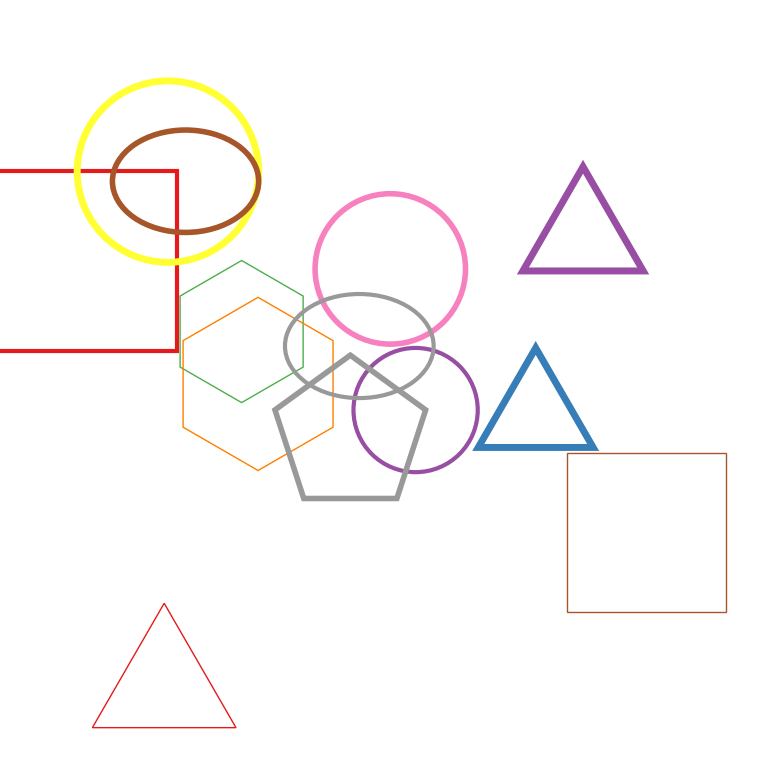[{"shape": "square", "thickness": 1.5, "radius": 0.58, "center": [0.114, 0.661]}, {"shape": "triangle", "thickness": 0.5, "radius": 0.54, "center": [0.213, 0.109]}, {"shape": "triangle", "thickness": 2.5, "radius": 0.43, "center": [0.696, 0.462]}, {"shape": "hexagon", "thickness": 0.5, "radius": 0.46, "center": [0.314, 0.569]}, {"shape": "circle", "thickness": 1.5, "radius": 0.4, "center": [0.54, 0.467]}, {"shape": "triangle", "thickness": 2.5, "radius": 0.45, "center": [0.757, 0.693]}, {"shape": "hexagon", "thickness": 0.5, "radius": 0.56, "center": [0.335, 0.501]}, {"shape": "circle", "thickness": 2.5, "radius": 0.59, "center": [0.218, 0.777]}, {"shape": "oval", "thickness": 2, "radius": 0.47, "center": [0.241, 0.765]}, {"shape": "square", "thickness": 0.5, "radius": 0.52, "center": [0.84, 0.309]}, {"shape": "circle", "thickness": 2, "radius": 0.49, "center": [0.507, 0.651]}, {"shape": "pentagon", "thickness": 2, "radius": 0.51, "center": [0.455, 0.436]}, {"shape": "oval", "thickness": 1.5, "radius": 0.48, "center": [0.467, 0.551]}]